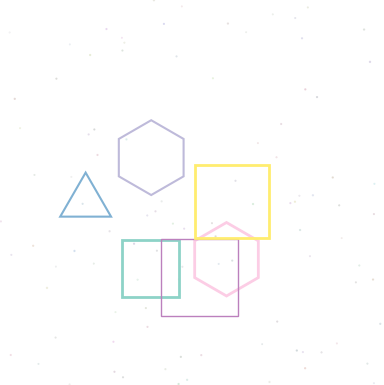[{"shape": "square", "thickness": 2, "radius": 0.37, "center": [0.39, 0.303]}, {"shape": "hexagon", "thickness": 1.5, "radius": 0.49, "center": [0.393, 0.591]}, {"shape": "triangle", "thickness": 1.5, "radius": 0.38, "center": [0.222, 0.475]}, {"shape": "hexagon", "thickness": 2, "radius": 0.48, "center": [0.588, 0.327]}, {"shape": "square", "thickness": 1, "radius": 0.5, "center": [0.519, 0.279]}, {"shape": "square", "thickness": 2, "radius": 0.48, "center": [0.603, 0.477]}]